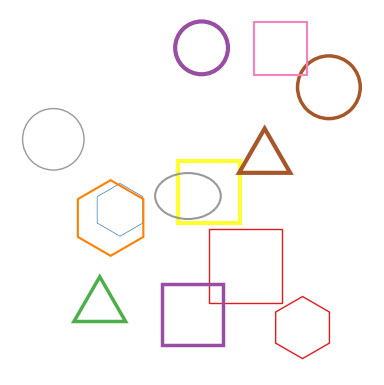[{"shape": "square", "thickness": 1, "radius": 0.48, "center": [0.637, 0.309]}, {"shape": "hexagon", "thickness": 1, "radius": 0.4, "center": [0.786, 0.149]}, {"shape": "hexagon", "thickness": 0.5, "radius": 0.34, "center": [0.312, 0.455]}, {"shape": "triangle", "thickness": 2.5, "radius": 0.39, "center": [0.259, 0.204]}, {"shape": "square", "thickness": 2.5, "radius": 0.4, "center": [0.499, 0.183]}, {"shape": "circle", "thickness": 3, "radius": 0.34, "center": [0.524, 0.876]}, {"shape": "hexagon", "thickness": 1.5, "radius": 0.49, "center": [0.287, 0.434]}, {"shape": "square", "thickness": 3, "radius": 0.4, "center": [0.543, 0.501]}, {"shape": "triangle", "thickness": 3, "radius": 0.38, "center": [0.687, 0.589]}, {"shape": "circle", "thickness": 2.5, "radius": 0.41, "center": [0.854, 0.773]}, {"shape": "square", "thickness": 1.5, "radius": 0.34, "center": [0.729, 0.873]}, {"shape": "oval", "thickness": 1.5, "radius": 0.43, "center": [0.488, 0.491]}, {"shape": "circle", "thickness": 1, "radius": 0.4, "center": [0.138, 0.638]}]